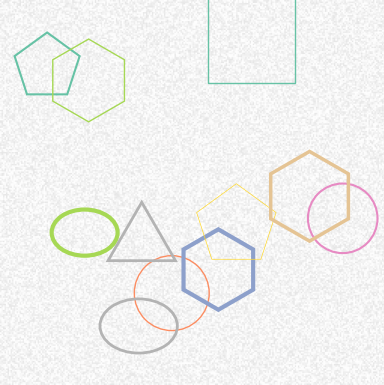[{"shape": "square", "thickness": 1, "radius": 0.56, "center": [0.653, 0.896]}, {"shape": "pentagon", "thickness": 1.5, "radius": 0.44, "center": [0.122, 0.827]}, {"shape": "circle", "thickness": 1, "radius": 0.49, "center": [0.446, 0.239]}, {"shape": "hexagon", "thickness": 3, "radius": 0.52, "center": [0.567, 0.3]}, {"shape": "circle", "thickness": 1.5, "radius": 0.45, "center": [0.89, 0.433]}, {"shape": "hexagon", "thickness": 1, "radius": 0.54, "center": [0.23, 0.791]}, {"shape": "oval", "thickness": 3, "radius": 0.43, "center": [0.22, 0.396]}, {"shape": "pentagon", "thickness": 0.5, "radius": 0.54, "center": [0.614, 0.414]}, {"shape": "hexagon", "thickness": 2.5, "radius": 0.58, "center": [0.804, 0.49]}, {"shape": "oval", "thickness": 2, "radius": 0.5, "center": [0.36, 0.153]}, {"shape": "triangle", "thickness": 2, "radius": 0.51, "center": [0.368, 0.373]}]